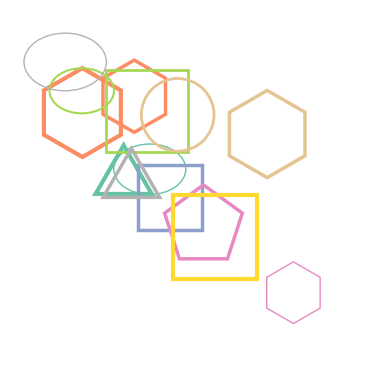[{"shape": "oval", "thickness": 1, "radius": 0.47, "center": [0.389, 0.56]}, {"shape": "triangle", "thickness": 3, "radius": 0.42, "center": [0.321, 0.538]}, {"shape": "hexagon", "thickness": 2.5, "radius": 0.47, "center": [0.349, 0.75]}, {"shape": "hexagon", "thickness": 3, "radius": 0.58, "center": [0.214, 0.708]}, {"shape": "square", "thickness": 2.5, "radius": 0.42, "center": [0.441, 0.487]}, {"shape": "pentagon", "thickness": 2.5, "radius": 0.53, "center": [0.529, 0.414]}, {"shape": "hexagon", "thickness": 1, "radius": 0.4, "center": [0.762, 0.24]}, {"shape": "square", "thickness": 2, "radius": 0.53, "center": [0.383, 0.712]}, {"shape": "oval", "thickness": 1.5, "radius": 0.42, "center": [0.212, 0.764]}, {"shape": "square", "thickness": 3, "radius": 0.55, "center": [0.558, 0.384]}, {"shape": "hexagon", "thickness": 2.5, "radius": 0.57, "center": [0.694, 0.652]}, {"shape": "circle", "thickness": 2, "radius": 0.47, "center": [0.461, 0.702]}, {"shape": "oval", "thickness": 1, "radius": 0.53, "center": [0.169, 0.839]}, {"shape": "triangle", "thickness": 2.5, "radius": 0.42, "center": [0.341, 0.53]}]